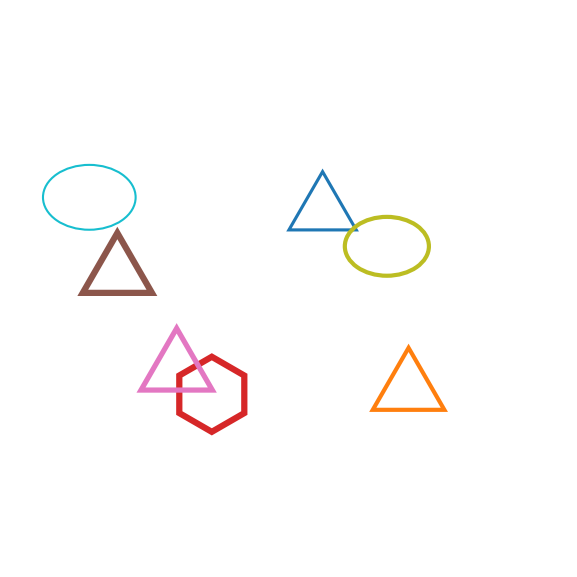[{"shape": "triangle", "thickness": 1.5, "radius": 0.34, "center": [0.559, 0.635]}, {"shape": "triangle", "thickness": 2, "radius": 0.36, "center": [0.707, 0.325]}, {"shape": "hexagon", "thickness": 3, "radius": 0.32, "center": [0.367, 0.316]}, {"shape": "triangle", "thickness": 3, "radius": 0.35, "center": [0.203, 0.527]}, {"shape": "triangle", "thickness": 2.5, "radius": 0.36, "center": [0.306, 0.359]}, {"shape": "oval", "thickness": 2, "radius": 0.36, "center": [0.67, 0.573]}, {"shape": "oval", "thickness": 1, "radius": 0.4, "center": [0.155, 0.657]}]